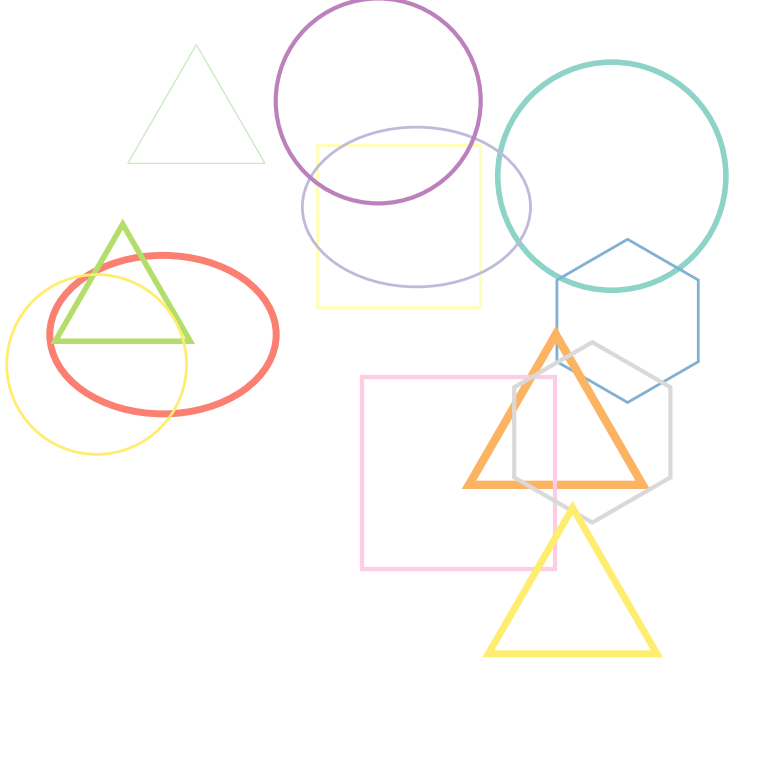[{"shape": "circle", "thickness": 2, "radius": 0.74, "center": [0.795, 0.771]}, {"shape": "square", "thickness": 1, "radius": 0.53, "center": [0.518, 0.706]}, {"shape": "oval", "thickness": 1, "radius": 0.74, "center": [0.541, 0.731]}, {"shape": "oval", "thickness": 2.5, "radius": 0.74, "center": [0.212, 0.565]}, {"shape": "hexagon", "thickness": 1, "radius": 0.53, "center": [0.815, 0.583]}, {"shape": "triangle", "thickness": 3, "radius": 0.65, "center": [0.722, 0.435]}, {"shape": "triangle", "thickness": 2, "radius": 0.51, "center": [0.159, 0.607]}, {"shape": "square", "thickness": 1.5, "radius": 0.63, "center": [0.595, 0.386]}, {"shape": "hexagon", "thickness": 1.5, "radius": 0.59, "center": [0.769, 0.439]}, {"shape": "circle", "thickness": 1.5, "radius": 0.67, "center": [0.491, 0.869]}, {"shape": "triangle", "thickness": 0.5, "radius": 0.51, "center": [0.255, 0.839]}, {"shape": "circle", "thickness": 1, "radius": 0.58, "center": [0.126, 0.527]}, {"shape": "triangle", "thickness": 2.5, "radius": 0.63, "center": [0.744, 0.214]}]